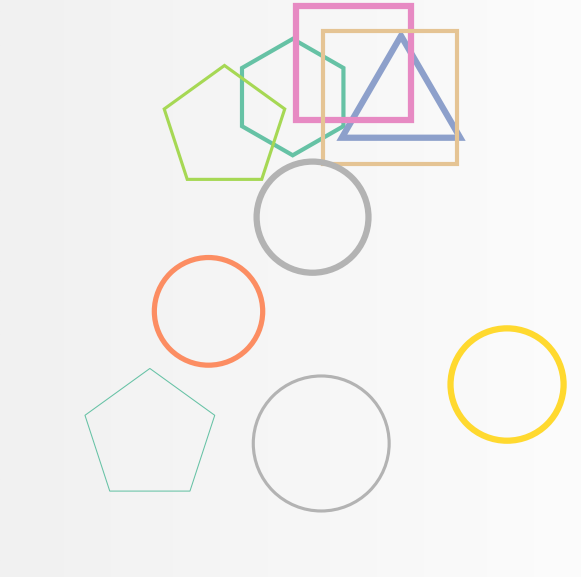[{"shape": "pentagon", "thickness": 0.5, "radius": 0.59, "center": [0.258, 0.244]}, {"shape": "hexagon", "thickness": 2, "radius": 0.5, "center": [0.504, 0.831]}, {"shape": "circle", "thickness": 2.5, "radius": 0.47, "center": [0.359, 0.46]}, {"shape": "triangle", "thickness": 3, "radius": 0.59, "center": [0.69, 0.819]}, {"shape": "square", "thickness": 3, "radius": 0.49, "center": [0.609, 0.89]}, {"shape": "pentagon", "thickness": 1.5, "radius": 0.55, "center": [0.386, 0.777]}, {"shape": "circle", "thickness": 3, "radius": 0.49, "center": [0.872, 0.333]}, {"shape": "square", "thickness": 2, "radius": 0.58, "center": [0.671, 0.831]}, {"shape": "circle", "thickness": 3, "radius": 0.48, "center": [0.538, 0.623]}, {"shape": "circle", "thickness": 1.5, "radius": 0.58, "center": [0.553, 0.231]}]